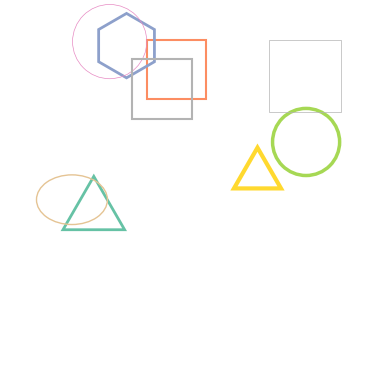[{"shape": "triangle", "thickness": 2, "radius": 0.46, "center": [0.244, 0.45]}, {"shape": "square", "thickness": 1.5, "radius": 0.38, "center": [0.459, 0.819]}, {"shape": "hexagon", "thickness": 2, "radius": 0.42, "center": [0.329, 0.881]}, {"shape": "circle", "thickness": 0.5, "radius": 0.48, "center": [0.285, 0.892]}, {"shape": "circle", "thickness": 2.5, "radius": 0.44, "center": [0.795, 0.631]}, {"shape": "triangle", "thickness": 3, "radius": 0.35, "center": [0.669, 0.546]}, {"shape": "oval", "thickness": 1, "radius": 0.46, "center": [0.187, 0.481]}, {"shape": "square", "thickness": 0.5, "radius": 0.47, "center": [0.793, 0.803]}, {"shape": "square", "thickness": 1.5, "radius": 0.39, "center": [0.42, 0.769]}]